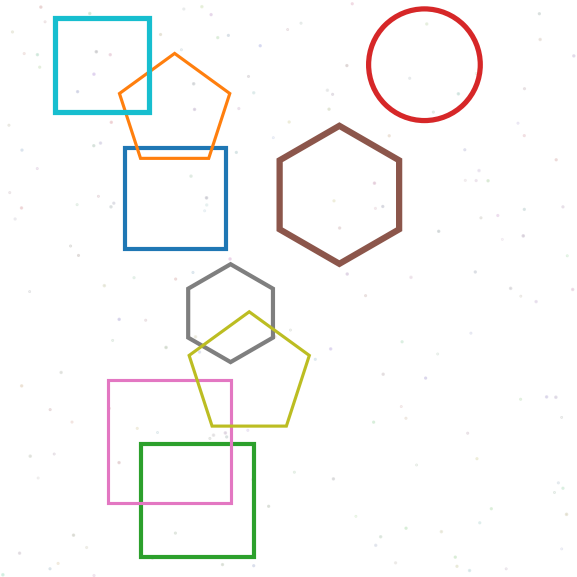[{"shape": "square", "thickness": 2, "radius": 0.44, "center": [0.304, 0.655]}, {"shape": "pentagon", "thickness": 1.5, "radius": 0.5, "center": [0.302, 0.806]}, {"shape": "square", "thickness": 2, "radius": 0.49, "center": [0.342, 0.132]}, {"shape": "circle", "thickness": 2.5, "radius": 0.48, "center": [0.735, 0.887]}, {"shape": "hexagon", "thickness": 3, "radius": 0.6, "center": [0.588, 0.662]}, {"shape": "square", "thickness": 1.5, "radius": 0.53, "center": [0.294, 0.235]}, {"shape": "hexagon", "thickness": 2, "radius": 0.42, "center": [0.399, 0.457]}, {"shape": "pentagon", "thickness": 1.5, "radius": 0.55, "center": [0.432, 0.35]}, {"shape": "square", "thickness": 2.5, "radius": 0.41, "center": [0.177, 0.887]}]